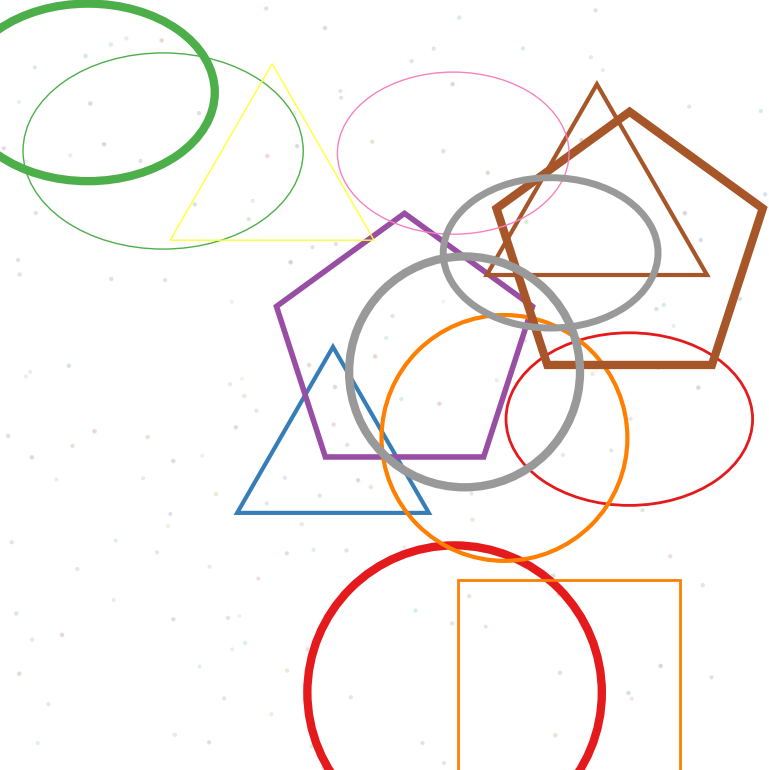[{"shape": "oval", "thickness": 1, "radius": 0.8, "center": [0.817, 0.456]}, {"shape": "circle", "thickness": 3, "radius": 0.96, "center": [0.59, 0.1]}, {"shape": "triangle", "thickness": 1.5, "radius": 0.72, "center": [0.432, 0.406]}, {"shape": "oval", "thickness": 3, "radius": 0.82, "center": [0.114, 0.88]}, {"shape": "oval", "thickness": 0.5, "radius": 0.91, "center": [0.212, 0.804]}, {"shape": "pentagon", "thickness": 2, "radius": 0.87, "center": [0.525, 0.548]}, {"shape": "circle", "thickness": 1.5, "radius": 0.8, "center": [0.655, 0.431]}, {"shape": "square", "thickness": 1, "radius": 0.72, "center": [0.739, 0.103]}, {"shape": "triangle", "thickness": 0.5, "radius": 0.76, "center": [0.353, 0.764]}, {"shape": "triangle", "thickness": 1.5, "radius": 0.83, "center": [0.775, 0.725]}, {"shape": "pentagon", "thickness": 3, "radius": 0.91, "center": [0.818, 0.673]}, {"shape": "oval", "thickness": 0.5, "radius": 0.75, "center": [0.589, 0.801]}, {"shape": "oval", "thickness": 2.5, "radius": 0.7, "center": [0.715, 0.672]}, {"shape": "circle", "thickness": 3, "radius": 0.75, "center": [0.603, 0.517]}]